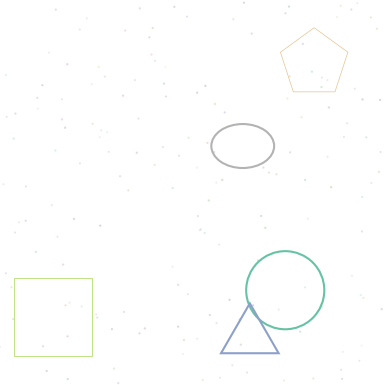[{"shape": "circle", "thickness": 1.5, "radius": 0.51, "center": [0.741, 0.246]}, {"shape": "triangle", "thickness": 1.5, "radius": 0.43, "center": [0.649, 0.126]}, {"shape": "square", "thickness": 0.5, "radius": 0.5, "center": [0.137, 0.176]}, {"shape": "pentagon", "thickness": 0.5, "radius": 0.46, "center": [0.816, 0.836]}, {"shape": "oval", "thickness": 1.5, "radius": 0.41, "center": [0.63, 0.621]}]